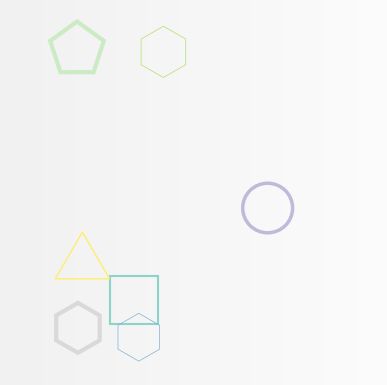[{"shape": "square", "thickness": 1.5, "radius": 0.31, "center": [0.345, 0.22]}, {"shape": "circle", "thickness": 2.5, "radius": 0.32, "center": [0.691, 0.46]}, {"shape": "hexagon", "thickness": 0.5, "radius": 0.31, "center": [0.358, 0.124]}, {"shape": "hexagon", "thickness": 0.5, "radius": 0.33, "center": [0.422, 0.865]}, {"shape": "hexagon", "thickness": 3, "radius": 0.32, "center": [0.201, 0.148]}, {"shape": "pentagon", "thickness": 3, "radius": 0.36, "center": [0.199, 0.871]}, {"shape": "triangle", "thickness": 1, "radius": 0.4, "center": [0.213, 0.316]}]